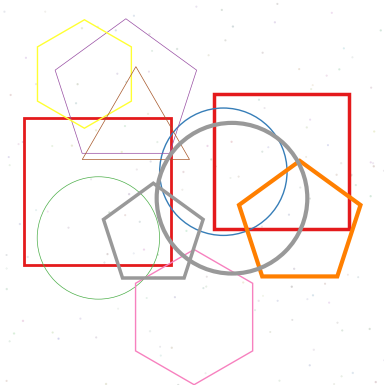[{"shape": "square", "thickness": 2, "radius": 0.96, "center": [0.254, 0.503]}, {"shape": "square", "thickness": 2.5, "radius": 0.88, "center": [0.731, 0.58]}, {"shape": "circle", "thickness": 1, "radius": 0.83, "center": [0.58, 0.554]}, {"shape": "circle", "thickness": 0.5, "radius": 0.79, "center": [0.256, 0.382]}, {"shape": "pentagon", "thickness": 0.5, "radius": 0.97, "center": [0.327, 0.758]}, {"shape": "pentagon", "thickness": 3, "radius": 0.83, "center": [0.779, 0.416]}, {"shape": "hexagon", "thickness": 1, "radius": 0.7, "center": [0.219, 0.808]}, {"shape": "triangle", "thickness": 0.5, "radius": 0.8, "center": [0.353, 0.666]}, {"shape": "hexagon", "thickness": 1, "radius": 0.88, "center": [0.504, 0.176]}, {"shape": "pentagon", "thickness": 2.5, "radius": 0.68, "center": [0.398, 0.388]}, {"shape": "circle", "thickness": 3, "radius": 0.98, "center": [0.603, 0.485]}]